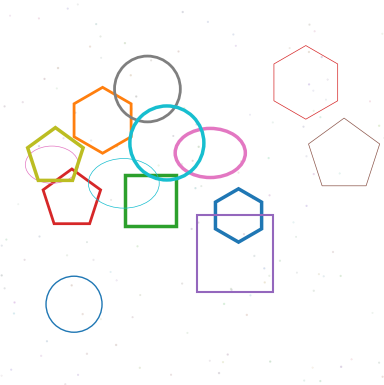[{"shape": "hexagon", "thickness": 2.5, "radius": 0.35, "center": [0.62, 0.44]}, {"shape": "circle", "thickness": 1, "radius": 0.36, "center": [0.192, 0.21]}, {"shape": "hexagon", "thickness": 2, "radius": 0.43, "center": [0.266, 0.688]}, {"shape": "square", "thickness": 2.5, "radius": 0.33, "center": [0.39, 0.479]}, {"shape": "hexagon", "thickness": 0.5, "radius": 0.48, "center": [0.794, 0.786]}, {"shape": "pentagon", "thickness": 2, "radius": 0.39, "center": [0.187, 0.483]}, {"shape": "square", "thickness": 1.5, "radius": 0.5, "center": [0.61, 0.341]}, {"shape": "pentagon", "thickness": 0.5, "radius": 0.49, "center": [0.894, 0.596]}, {"shape": "oval", "thickness": 0.5, "radius": 0.35, "center": [0.135, 0.572]}, {"shape": "oval", "thickness": 2.5, "radius": 0.46, "center": [0.546, 0.603]}, {"shape": "circle", "thickness": 2, "radius": 0.43, "center": [0.383, 0.769]}, {"shape": "pentagon", "thickness": 2.5, "radius": 0.38, "center": [0.144, 0.593]}, {"shape": "circle", "thickness": 2.5, "radius": 0.48, "center": [0.433, 0.629]}, {"shape": "oval", "thickness": 0.5, "radius": 0.46, "center": [0.322, 0.524]}]